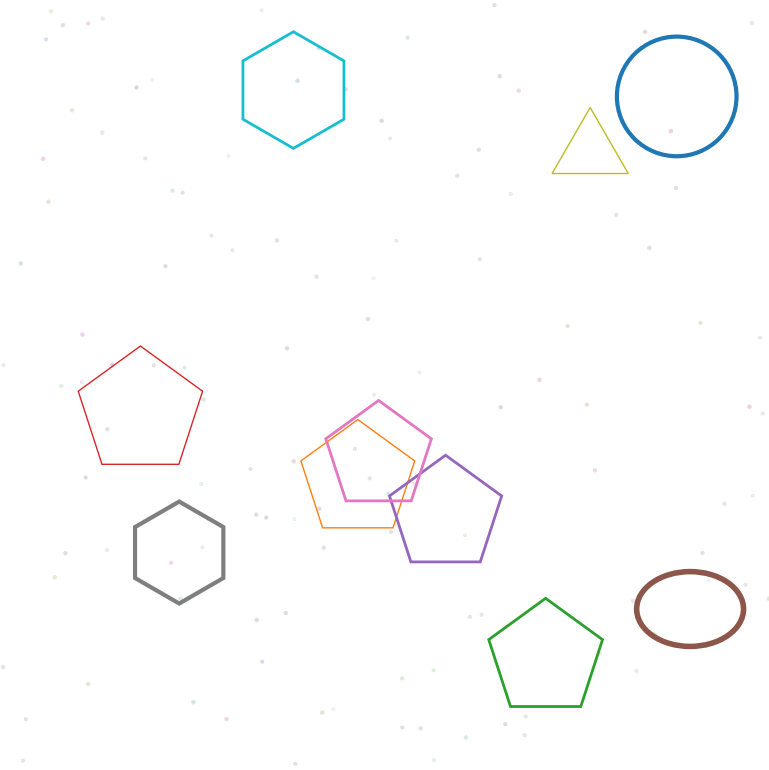[{"shape": "circle", "thickness": 1.5, "radius": 0.39, "center": [0.879, 0.875]}, {"shape": "pentagon", "thickness": 0.5, "radius": 0.39, "center": [0.465, 0.377]}, {"shape": "pentagon", "thickness": 1, "radius": 0.39, "center": [0.709, 0.145]}, {"shape": "pentagon", "thickness": 0.5, "radius": 0.42, "center": [0.182, 0.466]}, {"shape": "pentagon", "thickness": 1, "radius": 0.38, "center": [0.579, 0.332]}, {"shape": "oval", "thickness": 2, "radius": 0.35, "center": [0.896, 0.209]}, {"shape": "pentagon", "thickness": 1, "radius": 0.36, "center": [0.492, 0.408]}, {"shape": "hexagon", "thickness": 1.5, "radius": 0.33, "center": [0.233, 0.282]}, {"shape": "triangle", "thickness": 0.5, "radius": 0.29, "center": [0.766, 0.803]}, {"shape": "hexagon", "thickness": 1, "radius": 0.38, "center": [0.381, 0.883]}]